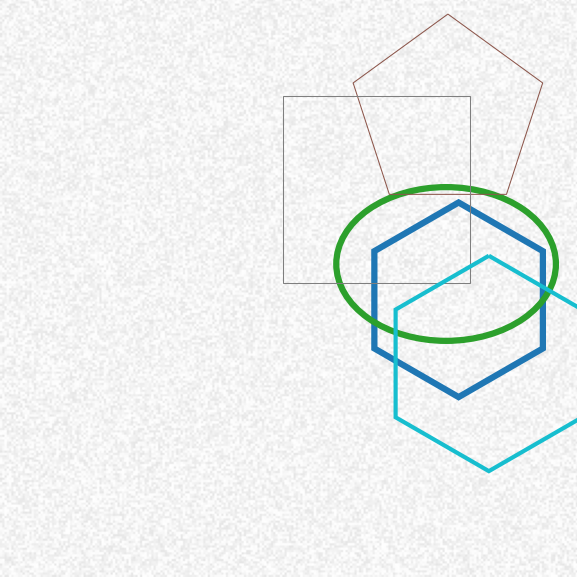[{"shape": "hexagon", "thickness": 3, "radius": 0.84, "center": [0.794, 0.48]}, {"shape": "oval", "thickness": 3, "radius": 0.95, "center": [0.772, 0.542]}, {"shape": "pentagon", "thickness": 0.5, "radius": 0.86, "center": [0.776, 0.802]}, {"shape": "square", "thickness": 0.5, "radius": 0.81, "center": [0.653, 0.671]}, {"shape": "hexagon", "thickness": 2, "radius": 0.93, "center": [0.847, 0.37]}]